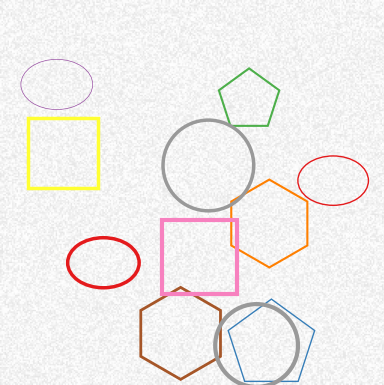[{"shape": "oval", "thickness": 2.5, "radius": 0.46, "center": [0.269, 0.318]}, {"shape": "oval", "thickness": 1, "radius": 0.46, "center": [0.865, 0.531]}, {"shape": "pentagon", "thickness": 1, "radius": 0.59, "center": [0.705, 0.105]}, {"shape": "pentagon", "thickness": 1.5, "radius": 0.41, "center": [0.647, 0.74]}, {"shape": "oval", "thickness": 0.5, "radius": 0.47, "center": [0.147, 0.781]}, {"shape": "hexagon", "thickness": 1.5, "radius": 0.57, "center": [0.7, 0.419]}, {"shape": "square", "thickness": 2.5, "radius": 0.45, "center": [0.164, 0.603]}, {"shape": "hexagon", "thickness": 2, "radius": 0.6, "center": [0.469, 0.134]}, {"shape": "square", "thickness": 3, "radius": 0.48, "center": [0.518, 0.332]}, {"shape": "circle", "thickness": 2.5, "radius": 0.59, "center": [0.541, 0.57]}, {"shape": "circle", "thickness": 3, "radius": 0.54, "center": [0.667, 0.103]}]